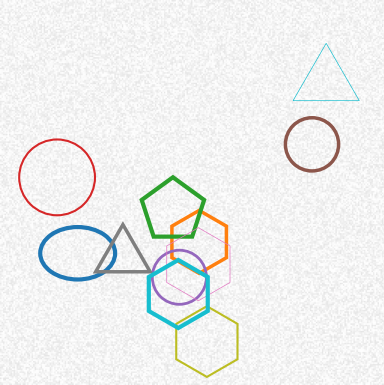[{"shape": "oval", "thickness": 3, "radius": 0.49, "center": [0.202, 0.342]}, {"shape": "hexagon", "thickness": 2.5, "radius": 0.41, "center": [0.517, 0.372]}, {"shape": "pentagon", "thickness": 3, "radius": 0.43, "center": [0.449, 0.454]}, {"shape": "circle", "thickness": 1.5, "radius": 0.49, "center": [0.148, 0.539]}, {"shape": "circle", "thickness": 2, "radius": 0.35, "center": [0.466, 0.28]}, {"shape": "circle", "thickness": 2.5, "radius": 0.35, "center": [0.81, 0.625]}, {"shape": "hexagon", "thickness": 0.5, "radius": 0.47, "center": [0.515, 0.314]}, {"shape": "triangle", "thickness": 2.5, "radius": 0.41, "center": [0.319, 0.335]}, {"shape": "hexagon", "thickness": 1.5, "radius": 0.46, "center": [0.537, 0.113]}, {"shape": "hexagon", "thickness": 3, "radius": 0.44, "center": [0.463, 0.236]}, {"shape": "triangle", "thickness": 0.5, "radius": 0.5, "center": [0.847, 0.788]}]